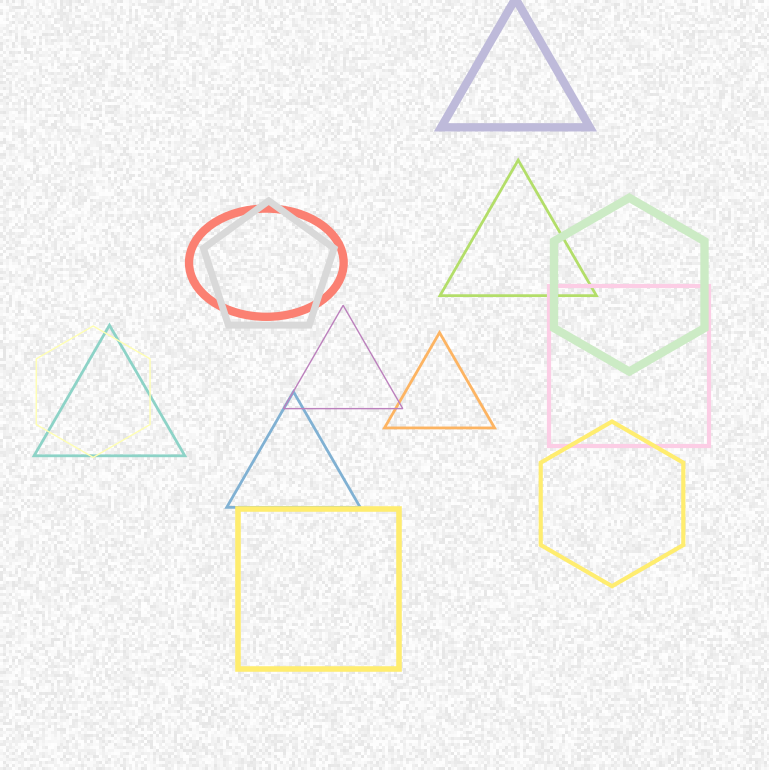[{"shape": "triangle", "thickness": 1, "radius": 0.57, "center": [0.142, 0.465]}, {"shape": "hexagon", "thickness": 0.5, "radius": 0.43, "center": [0.121, 0.491]}, {"shape": "triangle", "thickness": 3, "radius": 0.56, "center": [0.669, 0.89]}, {"shape": "oval", "thickness": 3, "radius": 0.5, "center": [0.346, 0.659]}, {"shape": "triangle", "thickness": 1, "radius": 0.5, "center": [0.381, 0.391]}, {"shape": "triangle", "thickness": 1, "radius": 0.41, "center": [0.571, 0.486]}, {"shape": "triangle", "thickness": 1, "radius": 0.59, "center": [0.673, 0.675]}, {"shape": "square", "thickness": 1.5, "radius": 0.52, "center": [0.817, 0.525]}, {"shape": "pentagon", "thickness": 2.5, "radius": 0.45, "center": [0.349, 0.65]}, {"shape": "triangle", "thickness": 0.5, "radius": 0.45, "center": [0.446, 0.514]}, {"shape": "hexagon", "thickness": 3, "radius": 0.56, "center": [0.817, 0.63]}, {"shape": "hexagon", "thickness": 1.5, "radius": 0.53, "center": [0.795, 0.346]}, {"shape": "square", "thickness": 2, "radius": 0.52, "center": [0.413, 0.235]}]